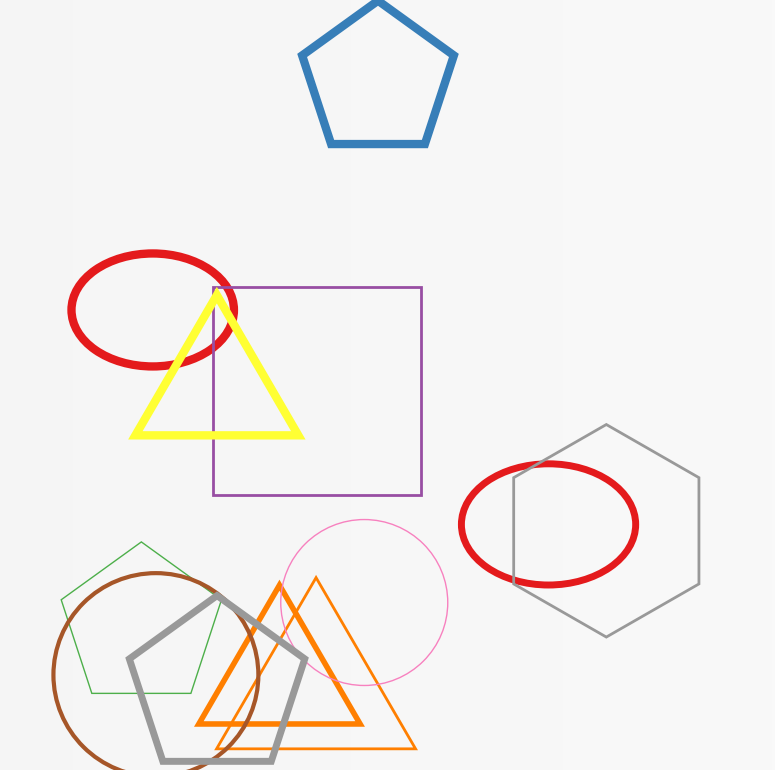[{"shape": "oval", "thickness": 3, "radius": 0.52, "center": [0.197, 0.597]}, {"shape": "oval", "thickness": 2.5, "radius": 0.56, "center": [0.708, 0.319]}, {"shape": "pentagon", "thickness": 3, "radius": 0.51, "center": [0.488, 0.896]}, {"shape": "pentagon", "thickness": 0.5, "radius": 0.54, "center": [0.182, 0.187]}, {"shape": "square", "thickness": 1, "radius": 0.67, "center": [0.409, 0.492]}, {"shape": "triangle", "thickness": 1, "radius": 0.74, "center": [0.408, 0.102]}, {"shape": "triangle", "thickness": 2, "radius": 0.6, "center": [0.361, 0.12]}, {"shape": "triangle", "thickness": 3, "radius": 0.61, "center": [0.28, 0.495]}, {"shape": "circle", "thickness": 1.5, "radius": 0.66, "center": [0.201, 0.123]}, {"shape": "circle", "thickness": 0.5, "radius": 0.54, "center": [0.47, 0.218]}, {"shape": "pentagon", "thickness": 2.5, "radius": 0.59, "center": [0.28, 0.108]}, {"shape": "hexagon", "thickness": 1, "radius": 0.69, "center": [0.782, 0.311]}]